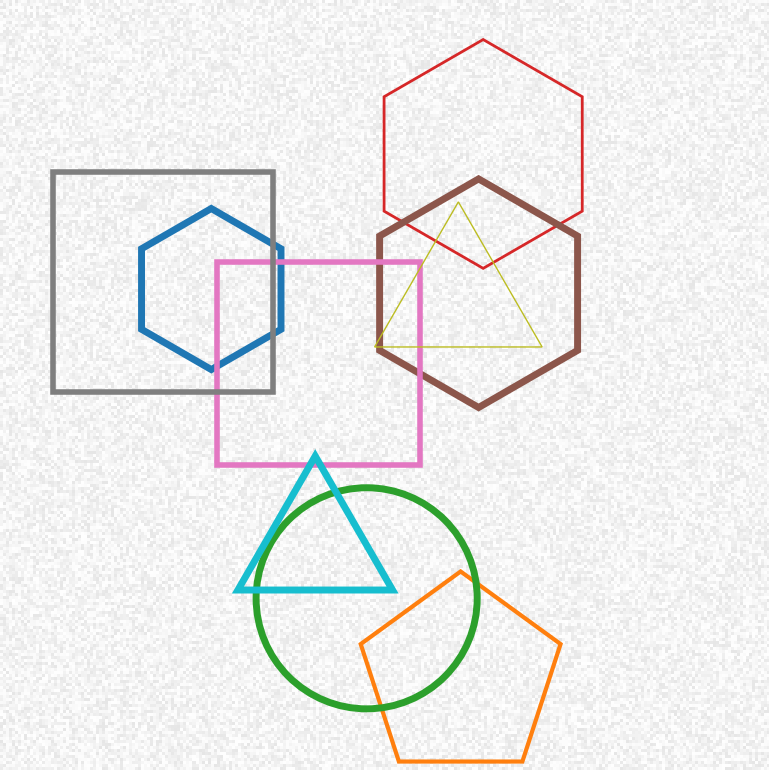[{"shape": "hexagon", "thickness": 2.5, "radius": 0.52, "center": [0.274, 0.625]}, {"shape": "pentagon", "thickness": 1.5, "radius": 0.68, "center": [0.598, 0.121]}, {"shape": "circle", "thickness": 2.5, "radius": 0.72, "center": [0.476, 0.223]}, {"shape": "hexagon", "thickness": 1, "radius": 0.74, "center": [0.627, 0.8]}, {"shape": "hexagon", "thickness": 2.5, "radius": 0.74, "center": [0.622, 0.619]}, {"shape": "square", "thickness": 2, "radius": 0.66, "center": [0.414, 0.528]}, {"shape": "square", "thickness": 2, "radius": 0.71, "center": [0.211, 0.634]}, {"shape": "triangle", "thickness": 0.5, "radius": 0.63, "center": [0.595, 0.612]}, {"shape": "triangle", "thickness": 2.5, "radius": 0.58, "center": [0.409, 0.292]}]